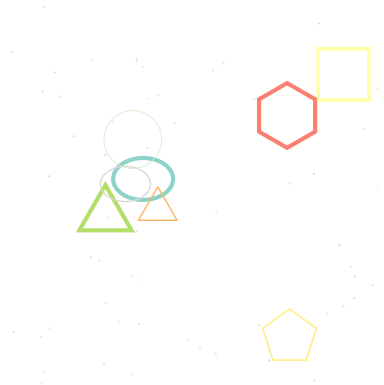[{"shape": "oval", "thickness": 3, "radius": 0.39, "center": [0.372, 0.535]}, {"shape": "square", "thickness": 3, "radius": 0.33, "center": [0.892, 0.807]}, {"shape": "hexagon", "thickness": 3, "radius": 0.42, "center": [0.746, 0.7]}, {"shape": "triangle", "thickness": 1, "radius": 0.29, "center": [0.41, 0.457]}, {"shape": "triangle", "thickness": 3, "radius": 0.39, "center": [0.274, 0.441]}, {"shape": "oval", "thickness": 1, "radius": 0.33, "center": [0.326, 0.522]}, {"shape": "circle", "thickness": 0.5, "radius": 0.38, "center": [0.345, 0.638]}, {"shape": "pentagon", "thickness": 1, "radius": 0.37, "center": [0.752, 0.124]}]